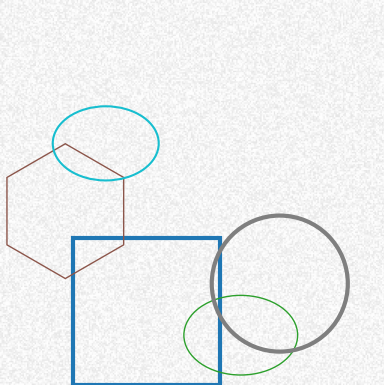[{"shape": "square", "thickness": 3, "radius": 0.95, "center": [0.381, 0.191]}, {"shape": "oval", "thickness": 1, "radius": 0.74, "center": [0.625, 0.129]}, {"shape": "hexagon", "thickness": 1, "radius": 0.88, "center": [0.17, 0.452]}, {"shape": "circle", "thickness": 3, "radius": 0.88, "center": [0.727, 0.263]}, {"shape": "oval", "thickness": 1.5, "radius": 0.69, "center": [0.275, 0.628]}]